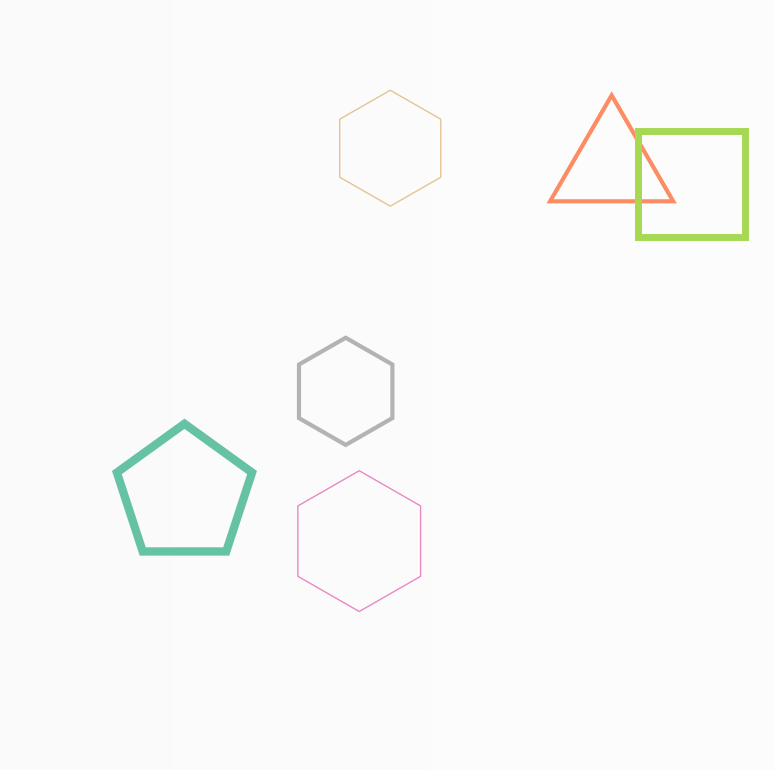[{"shape": "pentagon", "thickness": 3, "radius": 0.46, "center": [0.238, 0.358]}, {"shape": "triangle", "thickness": 1.5, "radius": 0.46, "center": [0.789, 0.784]}, {"shape": "hexagon", "thickness": 0.5, "radius": 0.46, "center": [0.464, 0.297]}, {"shape": "square", "thickness": 2.5, "radius": 0.34, "center": [0.892, 0.761]}, {"shape": "hexagon", "thickness": 0.5, "radius": 0.38, "center": [0.504, 0.808]}, {"shape": "hexagon", "thickness": 1.5, "radius": 0.35, "center": [0.446, 0.492]}]